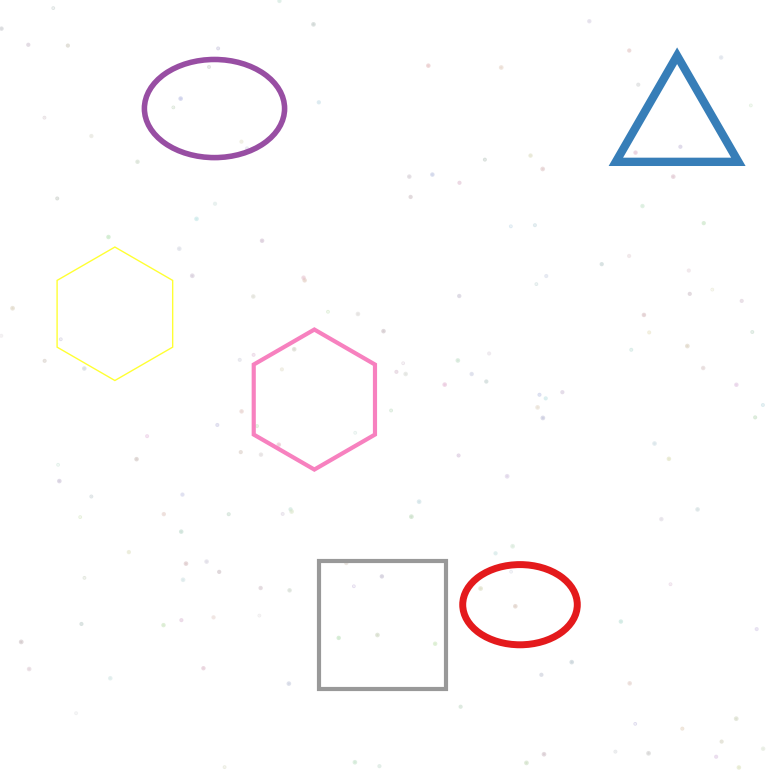[{"shape": "oval", "thickness": 2.5, "radius": 0.37, "center": [0.675, 0.215]}, {"shape": "triangle", "thickness": 3, "radius": 0.46, "center": [0.879, 0.836]}, {"shape": "oval", "thickness": 2, "radius": 0.46, "center": [0.279, 0.859]}, {"shape": "hexagon", "thickness": 0.5, "radius": 0.43, "center": [0.149, 0.593]}, {"shape": "hexagon", "thickness": 1.5, "radius": 0.45, "center": [0.408, 0.481]}, {"shape": "square", "thickness": 1.5, "radius": 0.41, "center": [0.497, 0.188]}]